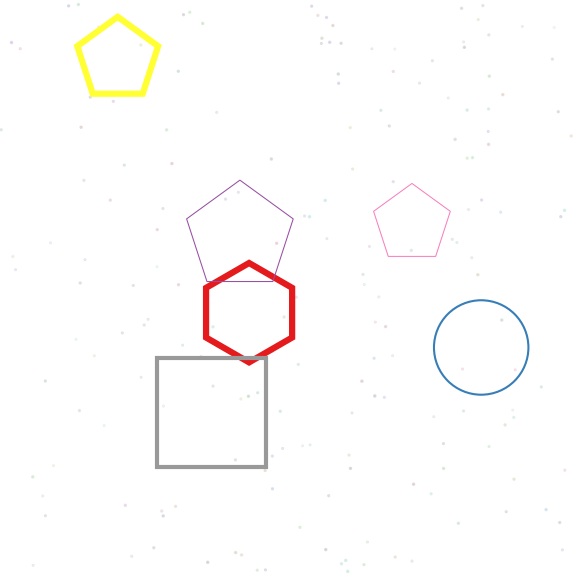[{"shape": "hexagon", "thickness": 3, "radius": 0.43, "center": [0.431, 0.458]}, {"shape": "circle", "thickness": 1, "radius": 0.41, "center": [0.833, 0.397]}, {"shape": "pentagon", "thickness": 0.5, "radius": 0.49, "center": [0.415, 0.59]}, {"shape": "pentagon", "thickness": 3, "radius": 0.37, "center": [0.204, 0.896]}, {"shape": "pentagon", "thickness": 0.5, "radius": 0.35, "center": [0.713, 0.612]}, {"shape": "square", "thickness": 2, "radius": 0.47, "center": [0.366, 0.284]}]